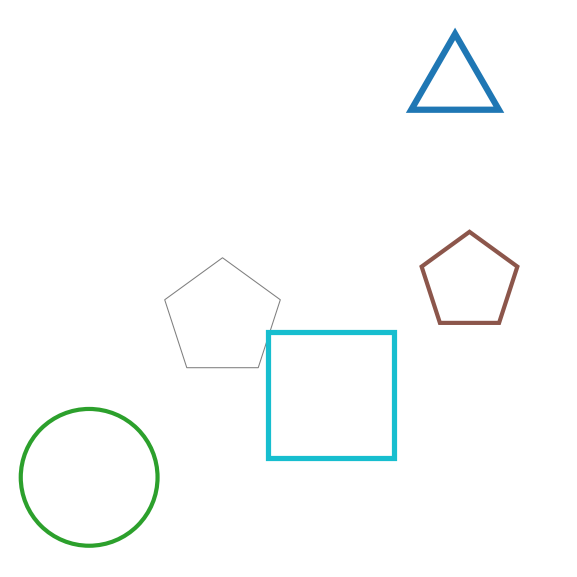[{"shape": "triangle", "thickness": 3, "radius": 0.44, "center": [0.788, 0.853]}, {"shape": "circle", "thickness": 2, "radius": 0.59, "center": [0.154, 0.173]}, {"shape": "pentagon", "thickness": 2, "radius": 0.44, "center": [0.813, 0.511]}, {"shape": "pentagon", "thickness": 0.5, "radius": 0.53, "center": [0.385, 0.448]}, {"shape": "square", "thickness": 2.5, "radius": 0.55, "center": [0.573, 0.315]}]